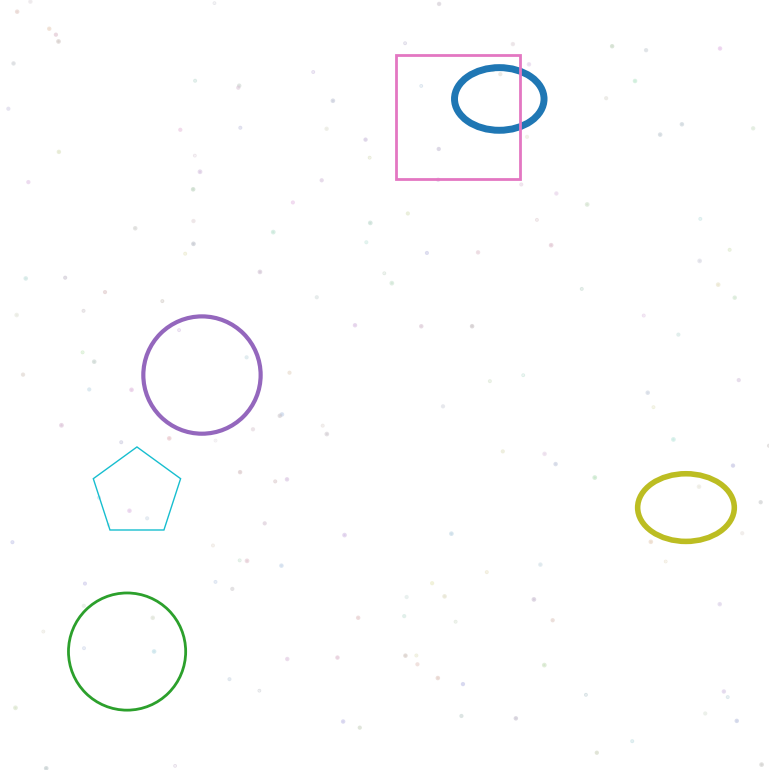[{"shape": "oval", "thickness": 2.5, "radius": 0.29, "center": [0.648, 0.871]}, {"shape": "circle", "thickness": 1, "radius": 0.38, "center": [0.165, 0.154]}, {"shape": "circle", "thickness": 1.5, "radius": 0.38, "center": [0.262, 0.513]}, {"shape": "square", "thickness": 1, "radius": 0.4, "center": [0.595, 0.848]}, {"shape": "oval", "thickness": 2, "radius": 0.31, "center": [0.891, 0.341]}, {"shape": "pentagon", "thickness": 0.5, "radius": 0.3, "center": [0.178, 0.36]}]